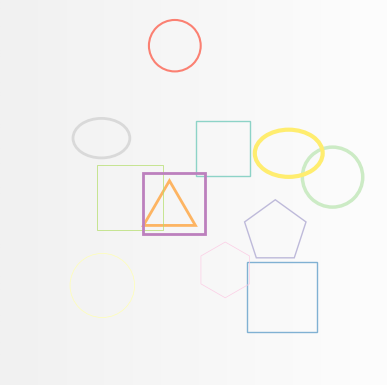[{"shape": "square", "thickness": 1, "radius": 0.35, "center": [0.575, 0.614]}, {"shape": "circle", "thickness": 0.5, "radius": 0.42, "center": [0.264, 0.259]}, {"shape": "pentagon", "thickness": 1, "radius": 0.42, "center": [0.71, 0.398]}, {"shape": "circle", "thickness": 1.5, "radius": 0.33, "center": [0.451, 0.881]}, {"shape": "square", "thickness": 1, "radius": 0.45, "center": [0.728, 0.228]}, {"shape": "triangle", "thickness": 2, "radius": 0.39, "center": [0.437, 0.453]}, {"shape": "square", "thickness": 0.5, "radius": 0.43, "center": [0.335, 0.487]}, {"shape": "hexagon", "thickness": 0.5, "radius": 0.36, "center": [0.581, 0.299]}, {"shape": "oval", "thickness": 2, "radius": 0.37, "center": [0.262, 0.641]}, {"shape": "square", "thickness": 2, "radius": 0.4, "center": [0.449, 0.472]}, {"shape": "circle", "thickness": 2.5, "radius": 0.39, "center": [0.858, 0.54]}, {"shape": "oval", "thickness": 3, "radius": 0.44, "center": [0.745, 0.602]}]